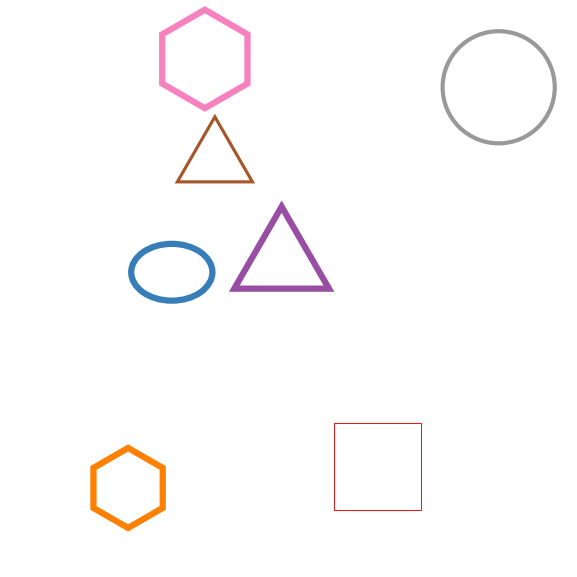[{"shape": "square", "thickness": 0.5, "radius": 0.38, "center": [0.654, 0.191]}, {"shape": "oval", "thickness": 3, "radius": 0.35, "center": [0.297, 0.528]}, {"shape": "triangle", "thickness": 3, "radius": 0.47, "center": [0.488, 0.547]}, {"shape": "hexagon", "thickness": 3, "radius": 0.35, "center": [0.222, 0.154]}, {"shape": "triangle", "thickness": 1.5, "radius": 0.38, "center": [0.372, 0.722]}, {"shape": "hexagon", "thickness": 3, "radius": 0.43, "center": [0.355, 0.897]}, {"shape": "circle", "thickness": 2, "radius": 0.49, "center": [0.864, 0.848]}]